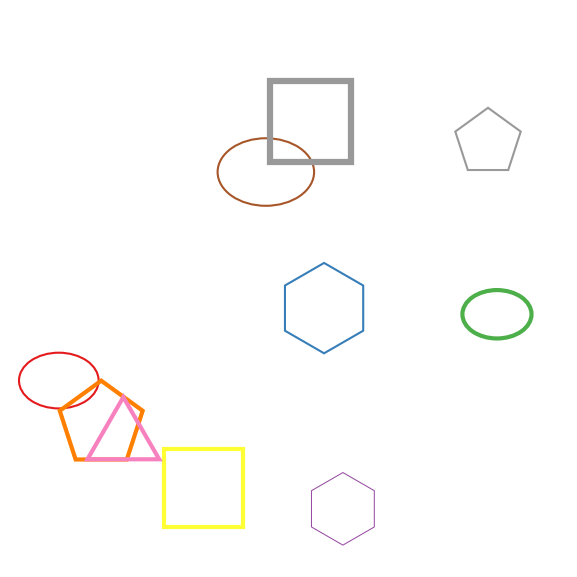[{"shape": "oval", "thickness": 1, "radius": 0.34, "center": [0.102, 0.34]}, {"shape": "hexagon", "thickness": 1, "radius": 0.39, "center": [0.561, 0.466]}, {"shape": "oval", "thickness": 2, "radius": 0.3, "center": [0.861, 0.455]}, {"shape": "hexagon", "thickness": 0.5, "radius": 0.31, "center": [0.594, 0.118]}, {"shape": "pentagon", "thickness": 2, "radius": 0.38, "center": [0.175, 0.265]}, {"shape": "square", "thickness": 2, "radius": 0.34, "center": [0.352, 0.154]}, {"shape": "oval", "thickness": 1, "radius": 0.42, "center": [0.46, 0.701]}, {"shape": "triangle", "thickness": 2, "radius": 0.36, "center": [0.214, 0.24]}, {"shape": "square", "thickness": 3, "radius": 0.35, "center": [0.537, 0.789]}, {"shape": "pentagon", "thickness": 1, "radius": 0.3, "center": [0.845, 0.753]}]